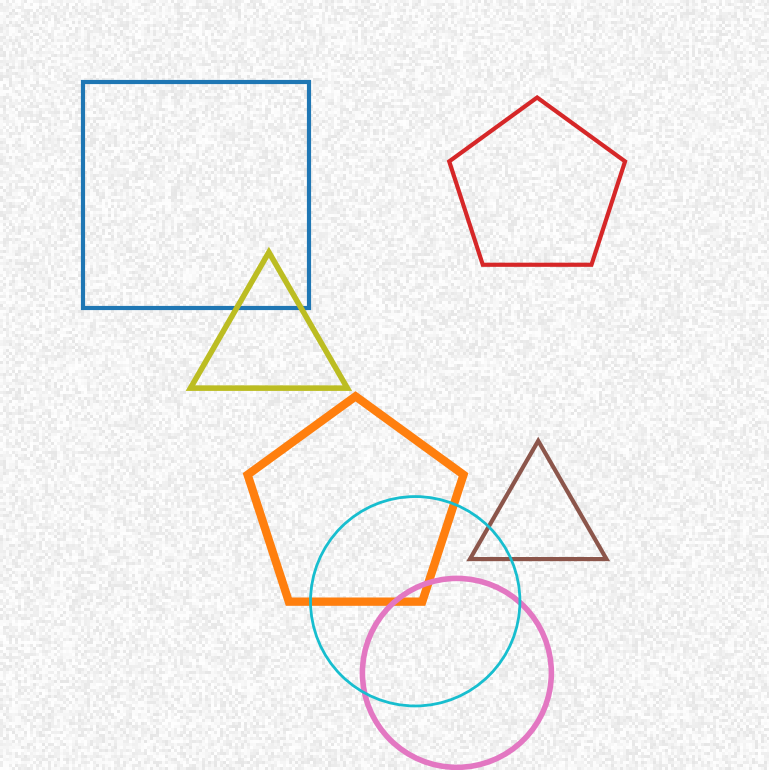[{"shape": "square", "thickness": 1.5, "radius": 0.73, "center": [0.255, 0.747]}, {"shape": "pentagon", "thickness": 3, "radius": 0.74, "center": [0.462, 0.338]}, {"shape": "pentagon", "thickness": 1.5, "radius": 0.6, "center": [0.698, 0.753]}, {"shape": "triangle", "thickness": 1.5, "radius": 0.51, "center": [0.699, 0.325]}, {"shape": "circle", "thickness": 2, "radius": 0.61, "center": [0.593, 0.126]}, {"shape": "triangle", "thickness": 2, "radius": 0.59, "center": [0.349, 0.555]}, {"shape": "circle", "thickness": 1, "radius": 0.68, "center": [0.539, 0.219]}]